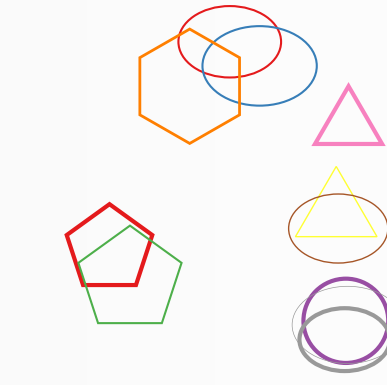[{"shape": "oval", "thickness": 1.5, "radius": 0.66, "center": [0.593, 0.892]}, {"shape": "pentagon", "thickness": 3, "radius": 0.58, "center": [0.283, 0.354]}, {"shape": "oval", "thickness": 1.5, "radius": 0.74, "center": [0.67, 0.829]}, {"shape": "pentagon", "thickness": 1.5, "radius": 0.7, "center": [0.335, 0.274]}, {"shape": "circle", "thickness": 3, "radius": 0.55, "center": [0.893, 0.167]}, {"shape": "hexagon", "thickness": 2, "radius": 0.74, "center": [0.49, 0.776]}, {"shape": "triangle", "thickness": 1, "radius": 0.61, "center": [0.868, 0.446]}, {"shape": "oval", "thickness": 1, "radius": 0.64, "center": [0.873, 0.406]}, {"shape": "triangle", "thickness": 3, "radius": 0.5, "center": [0.899, 0.676]}, {"shape": "oval", "thickness": 3, "radius": 0.58, "center": [0.889, 0.118]}, {"shape": "oval", "thickness": 0.5, "radius": 0.72, "center": [0.897, 0.156]}]